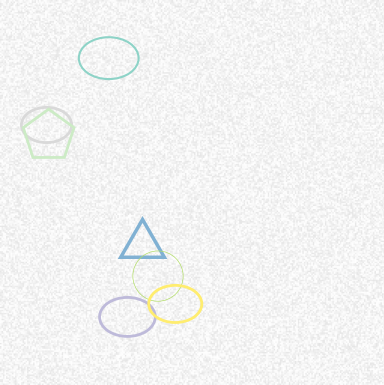[{"shape": "oval", "thickness": 1.5, "radius": 0.39, "center": [0.282, 0.849]}, {"shape": "oval", "thickness": 2, "radius": 0.36, "center": [0.331, 0.177]}, {"shape": "triangle", "thickness": 2.5, "radius": 0.33, "center": [0.37, 0.365]}, {"shape": "circle", "thickness": 0.5, "radius": 0.33, "center": [0.41, 0.283]}, {"shape": "oval", "thickness": 2, "radius": 0.33, "center": [0.121, 0.675]}, {"shape": "pentagon", "thickness": 2, "radius": 0.35, "center": [0.126, 0.647]}, {"shape": "oval", "thickness": 2, "radius": 0.34, "center": [0.455, 0.211]}]